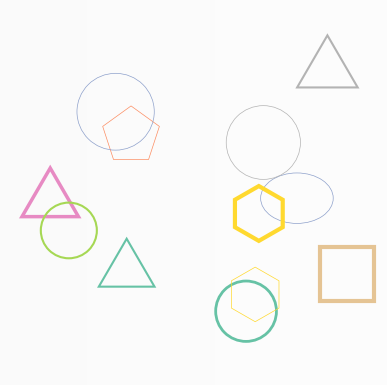[{"shape": "triangle", "thickness": 1.5, "radius": 0.41, "center": [0.327, 0.297]}, {"shape": "circle", "thickness": 2, "radius": 0.39, "center": [0.635, 0.192]}, {"shape": "pentagon", "thickness": 0.5, "radius": 0.38, "center": [0.338, 0.648]}, {"shape": "oval", "thickness": 0.5, "radius": 0.47, "center": [0.766, 0.485]}, {"shape": "circle", "thickness": 0.5, "radius": 0.5, "center": [0.298, 0.71]}, {"shape": "triangle", "thickness": 2.5, "radius": 0.42, "center": [0.13, 0.479]}, {"shape": "circle", "thickness": 1.5, "radius": 0.36, "center": [0.178, 0.401]}, {"shape": "hexagon", "thickness": 0.5, "radius": 0.35, "center": [0.659, 0.235]}, {"shape": "hexagon", "thickness": 3, "radius": 0.36, "center": [0.668, 0.446]}, {"shape": "square", "thickness": 3, "radius": 0.35, "center": [0.895, 0.289]}, {"shape": "triangle", "thickness": 1.5, "radius": 0.45, "center": [0.845, 0.818]}, {"shape": "circle", "thickness": 0.5, "radius": 0.48, "center": [0.68, 0.63]}]